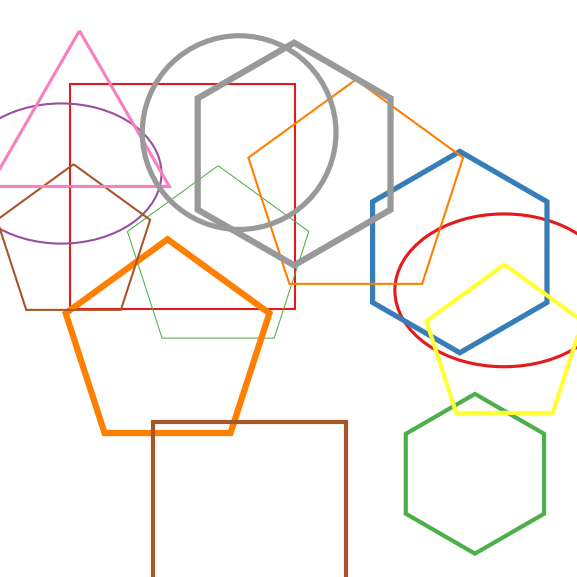[{"shape": "square", "thickness": 1, "radius": 0.97, "center": [0.316, 0.659]}, {"shape": "oval", "thickness": 1.5, "radius": 0.95, "center": [0.873, 0.496]}, {"shape": "hexagon", "thickness": 2.5, "radius": 0.87, "center": [0.796, 0.563]}, {"shape": "hexagon", "thickness": 2, "radius": 0.69, "center": [0.822, 0.179]}, {"shape": "pentagon", "thickness": 0.5, "radius": 0.83, "center": [0.378, 0.547]}, {"shape": "oval", "thickness": 1, "radius": 0.87, "center": [0.106, 0.699]}, {"shape": "pentagon", "thickness": 1, "radius": 0.98, "center": [0.616, 0.666]}, {"shape": "pentagon", "thickness": 3, "radius": 0.93, "center": [0.29, 0.399]}, {"shape": "pentagon", "thickness": 2, "radius": 0.71, "center": [0.874, 0.399]}, {"shape": "pentagon", "thickness": 1, "radius": 0.7, "center": [0.127, 0.575]}, {"shape": "square", "thickness": 2, "radius": 0.84, "center": [0.432, 0.1]}, {"shape": "triangle", "thickness": 1.5, "radius": 0.9, "center": [0.138, 0.766]}, {"shape": "circle", "thickness": 2.5, "radius": 0.84, "center": [0.414, 0.77]}, {"shape": "hexagon", "thickness": 3, "radius": 0.96, "center": [0.509, 0.732]}]